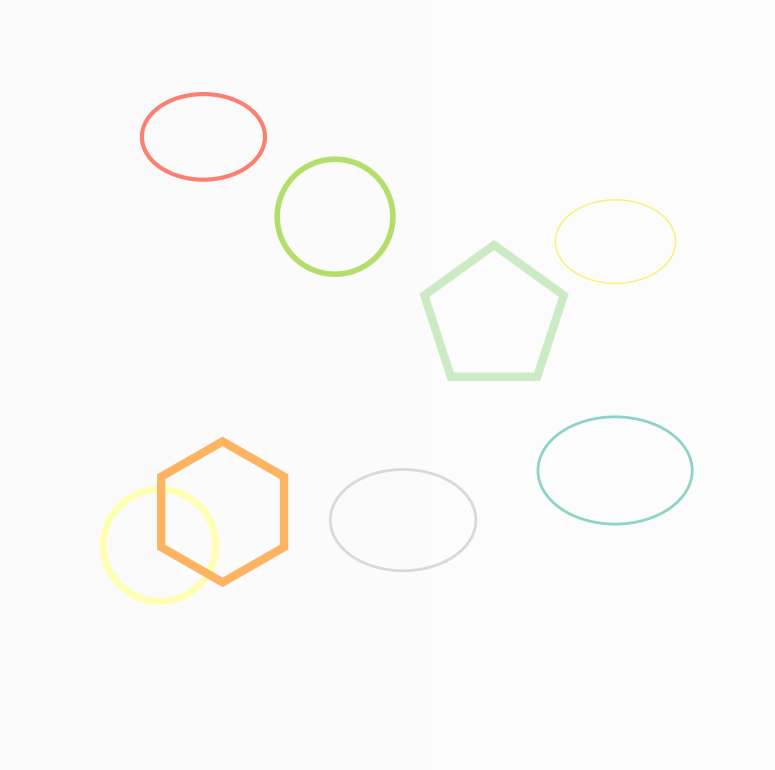[{"shape": "oval", "thickness": 1, "radius": 0.5, "center": [0.794, 0.389]}, {"shape": "circle", "thickness": 2.5, "radius": 0.36, "center": [0.206, 0.292]}, {"shape": "oval", "thickness": 1.5, "radius": 0.4, "center": [0.263, 0.822]}, {"shape": "hexagon", "thickness": 3, "radius": 0.46, "center": [0.287, 0.335]}, {"shape": "circle", "thickness": 2, "radius": 0.37, "center": [0.432, 0.719]}, {"shape": "oval", "thickness": 1, "radius": 0.47, "center": [0.52, 0.325]}, {"shape": "pentagon", "thickness": 3, "radius": 0.47, "center": [0.637, 0.587]}, {"shape": "oval", "thickness": 0.5, "radius": 0.39, "center": [0.794, 0.686]}]